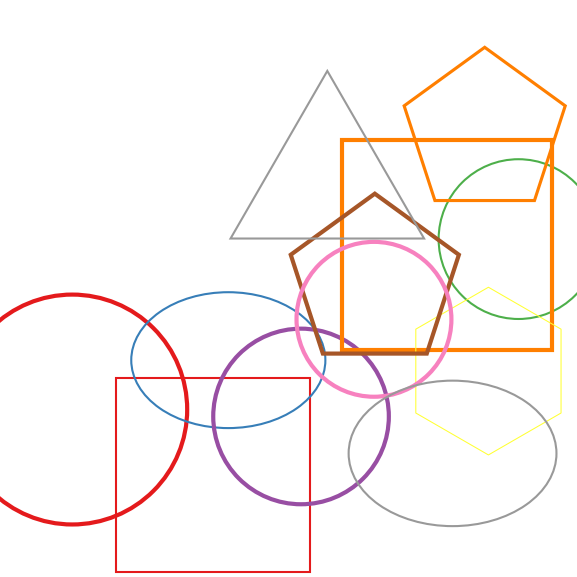[{"shape": "square", "thickness": 1, "radius": 0.84, "center": [0.369, 0.176]}, {"shape": "circle", "thickness": 2, "radius": 1.0, "center": [0.125, 0.29]}, {"shape": "oval", "thickness": 1, "radius": 0.84, "center": [0.395, 0.376]}, {"shape": "circle", "thickness": 1, "radius": 0.69, "center": [0.898, 0.585]}, {"shape": "circle", "thickness": 2, "radius": 0.76, "center": [0.521, 0.278]}, {"shape": "square", "thickness": 2, "radius": 0.91, "center": [0.774, 0.575]}, {"shape": "pentagon", "thickness": 1.5, "radius": 0.73, "center": [0.839, 0.771]}, {"shape": "hexagon", "thickness": 0.5, "radius": 0.73, "center": [0.846, 0.357]}, {"shape": "pentagon", "thickness": 2, "radius": 0.77, "center": [0.649, 0.511]}, {"shape": "circle", "thickness": 2, "radius": 0.67, "center": [0.648, 0.446]}, {"shape": "oval", "thickness": 1, "radius": 0.9, "center": [0.784, 0.214]}, {"shape": "triangle", "thickness": 1, "radius": 0.97, "center": [0.567, 0.683]}]